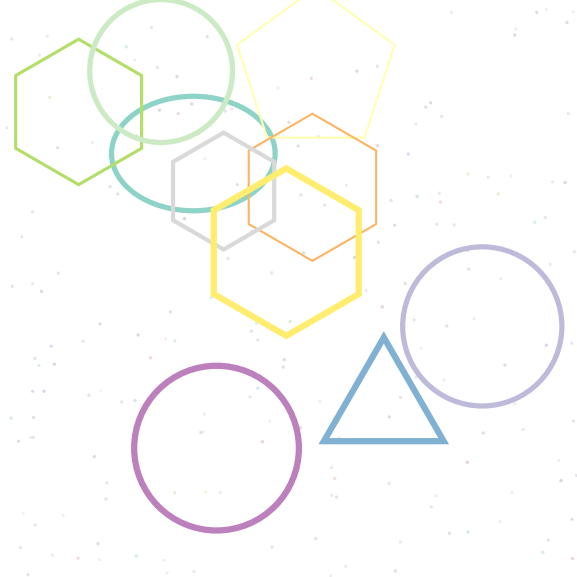[{"shape": "oval", "thickness": 2.5, "radius": 0.71, "center": [0.335, 0.733]}, {"shape": "pentagon", "thickness": 1, "radius": 0.72, "center": [0.547, 0.877]}, {"shape": "circle", "thickness": 2.5, "radius": 0.69, "center": [0.835, 0.434]}, {"shape": "triangle", "thickness": 3, "radius": 0.6, "center": [0.665, 0.295]}, {"shape": "hexagon", "thickness": 1, "radius": 0.64, "center": [0.541, 0.675]}, {"shape": "hexagon", "thickness": 1.5, "radius": 0.63, "center": [0.136, 0.805]}, {"shape": "hexagon", "thickness": 2, "radius": 0.51, "center": [0.387, 0.668]}, {"shape": "circle", "thickness": 3, "radius": 0.71, "center": [0.375, 0.223]}, {"shape": "circle", "thickness": 2.5, "radius": 0.62, "center": [0.279, 0.876]}, {"shape": "hexagon", "thickness": 3, "radius": 0.72, "center": [0.496, 0.563]}]